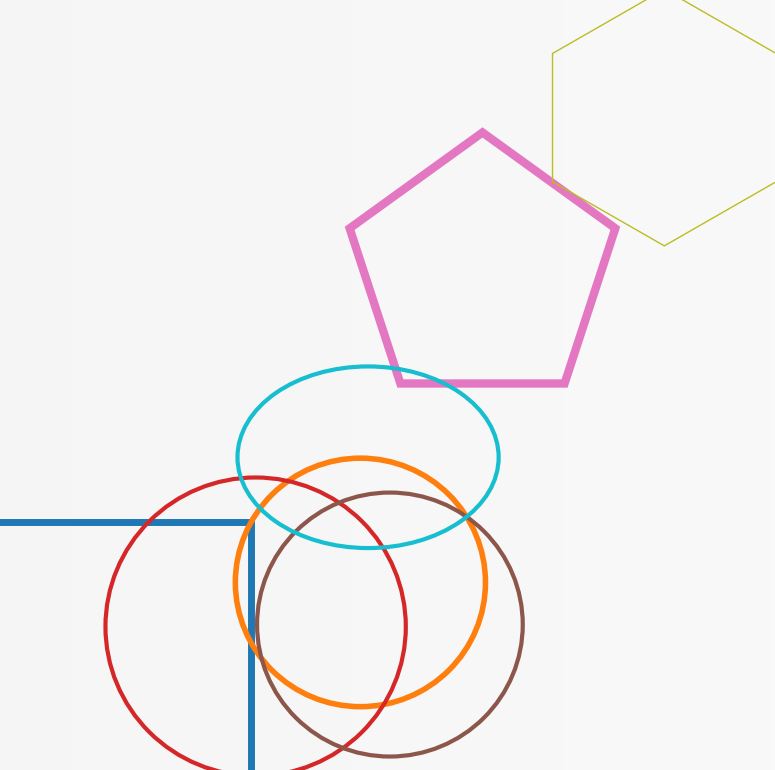[{"shape": "square", "thickness": 2.5, "radius": 0.97, "center": [0.129, 0.127]}, {"shape": "circle", "thickness": 2, "radius": 0.81, "center": [0.465, 0.244]}, {"shape": "circle", "thickness": 1.5, "radius": 0.97, "center": [0.33, 0.186]}, {"shape": "circle", "thickness": 1.5, "radius": 0.86, "center": [0.503, 0.189]}, {"shape": "pentagon", "thickness": 3, "radius": 0.9, "center": [0.623, 0.648]}, {"shape": "hexagon", "thickness": 0.5, "radius": 0.83, "center": [0.857, 0.847]}, {"shape": "oval", "thickness": 1.5, "radius": 0.84, "center": [0.475, 0.406]}]